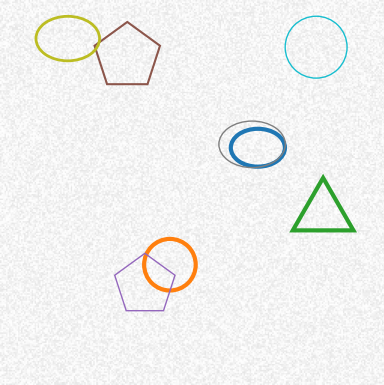[{"shape": "oval", "thickness": 3, "radius": 0.35, "center": [0.67, 0.616]}, {"shape": "circle", "thickness": 3, "radius": 0.33, "center": [0.441, 0.312]}, {"shape": "triangle", "thickness": 3, "radius": 0.45, "center": [0.839, 0.447]}, {"shape": "pentagon", "thickness": 1, "radius": 0.41, "center": [0.376, 0.26]}, {"shape": "pentagon", "thickness": 1.5, "radius": 0.45, "center": [0.331, 0.854]}, {"shape": "oval", "thickness": 1, "radius": 0.43, "center": [0.655, 0.625]}, {"shape": "oval", "thickness": 2, "radius": 0.41, "center": [0.176, 0.9]}, {"shape": "circle", "thickness": 1, "radius": 0.4, "center": [0.821, 0.877]}]